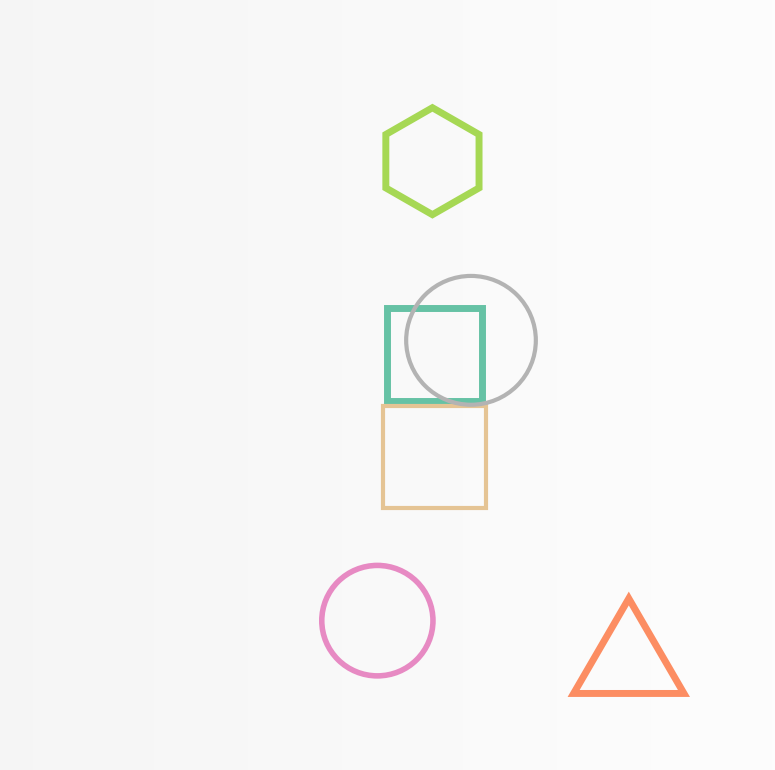[{"shape": "square", "thickness": 2.5, "radius": 0.3, "center": [0.56, 0.54]}, {"shape": "triangle", "thickness": 2.5, "radius": 0.41, "center": [0.811, 0.14]}, {"shape": "circle", "thickness": 2, "radius": 0.36, "center": [0.487, 0.194]}, {"shape": "hexagon", "thickness": 2.5, "radius": 0.35, "center": [0.558, 0.791]}, {"shape": "square", "thickness": 1.5, "radius": 0.33, "center": [0.561, 0.407]}, {"shape": "circle", "thickness": 1.5, "radius": 0.42, "center": [0.608, 0.558]}]